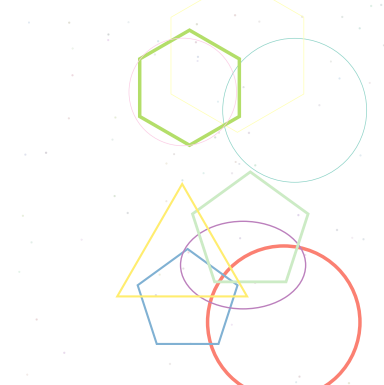[{"shape": "circle", "thickness": 0.5, "radius": 0.93, "center": [0.765, 0.714]}, {"shape": "hexagon", "thickness": 0.5, "radius": 1.0, "center": [0.617, 0.855]}, {"shape": "circle", "thickness": 2.5, "radius": 0.99, "center": [0.737, 0.163]}, {"shape": "pentagon", "thickness": 1.5, "radius": 0.68, "center": [0.487, 0.217]}, {"shape": "hexagon", "thickness": 2.5, "radius": 0.75, "center": [0.492, 0.772]}, {"shape": "circle", "thickness": 0.5, "radius": 0.7, "center": [0.475, 0.761]}, {"shape": "oval", "thickness": 1, "radius": 0.81, "center": [0.631, 0.311]}, {"shape": "pentagon", "thickness": 2, "radius": 0.79, "center": [0.65, 0.396]}, {"shape": "triangle", "thickness": 1.5, "radius": 0.97, "center": [0.473, 0.327]}]